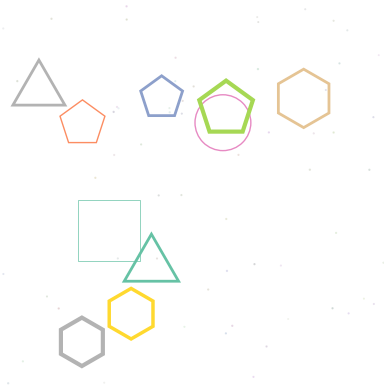[{"shape": "square", "thickness": 0.5, "radius": 0.4, "center": [0.282, 0.402]}, {"shape": "triangle", "thickness": 2, "radius": 0.41, "center": [0.393, 0.31]}, {"shape": "pentagon", "thickness": 1, "radius": 0.31, "center": [0.214, 0.679]}, {"shape": "pentagon", "thickness": 2, "radius": 0.29, "center": [0.42, 0.746]}, {"shape": "circle", "thickness": 1, "radius": 0.36, "center": [0.579, 0.681]}, {"shape": "pentagon", "thickness": 3, "radius": 0.37, "center": [0.587, 0.717]}, {"shape": "hexagon", "thickness": 2.5, "radius": 0.33, "center": [0.341, 0.185]}, {"shape": "hexagon", "thickness": 2, "radius": 0.38, "center": [0.789, 0.744]}, {"shape": "hexagon", "thickness": 3, "radius": 0.31, "center": [0.213, 0.112]}, {"shape": "triangle", "thickness": 2, "radius": 0.39, "center": [0.101, 0.766]}]